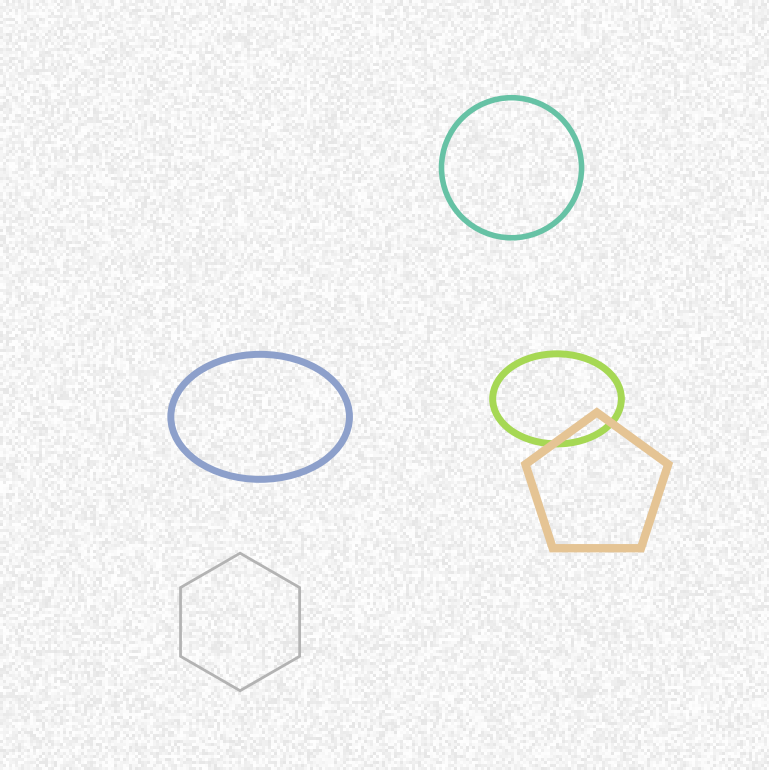[{"shape": "circle", "thickness": 2, "radius": 0.45, "center": [0.664, 0.782]}, {"shape": "oval", "thickness": 2.5, "radius": 0.58, "center": [0.338, 0.459]}, {"shape": "oval", "thickness": 2.5, "radius": 0.42, "center": [0.723, 0.482]}, {"shape": "pentagon", "thickness": 3, "radius": 0.49, "center": [0.775, 0.367]}, {"shape": "hexagon", "thickness": 1, "radius": 0.45, "center": [0.312, 0.192]}]